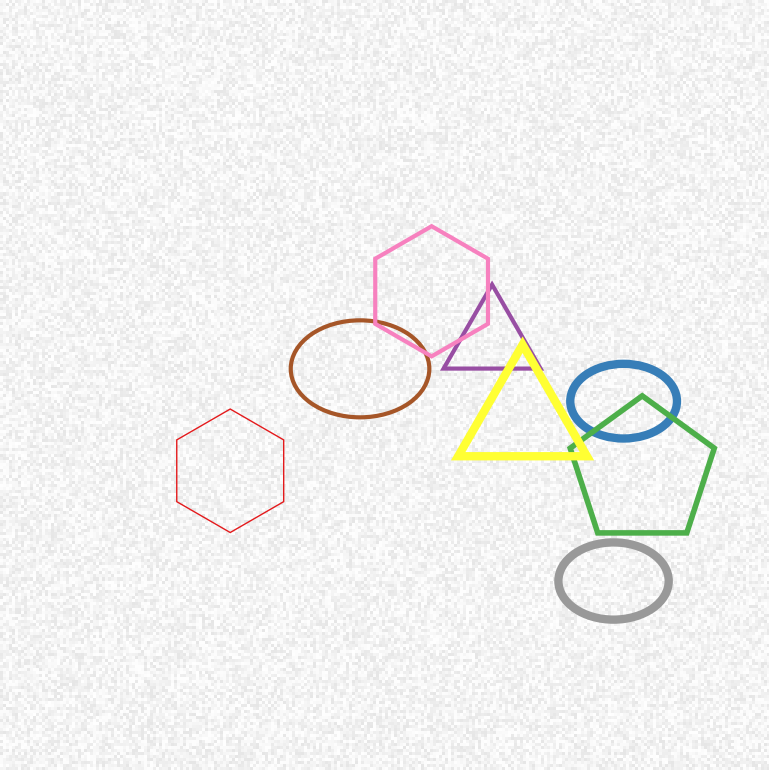[{"shape": "hexagon", "thickness": 0.5, "radius": 0.4, "center": [0.299, 0.389]}, {"shape": "oval", "thickness": 3, "radius": 0.35, "center": [0.81, 0.479]}, {"shape": "pentagon", "thickness": 2, "radius": 0.49, "center": [0.834, 0.388]}, {"shape": "triangle", "thickness": 1.5, "radius": 0.36, "center": [0.639, 0.558]}, {"shape": "triangle", "thickness": 3, "radius": 0.48, "center": [0.679, 0.456]}, {"shape": "oval", "thickness": 1.5, "radius": 0.45, "center": [0.468, 0.521]}, {"shape": "hexagon", "thickness": 1.5, "radius": 0.42, "center": [0.561, 0.622]}, {"shape": "oval", "thickness": 3, "radius": 0.36, "center": [0.797, 0.245]}]